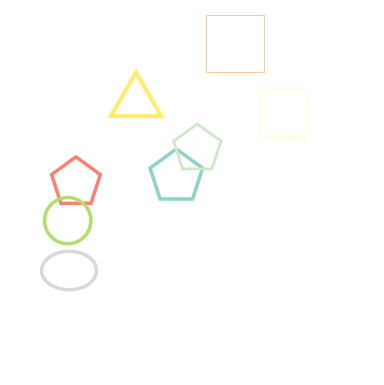[{"shape": "pentagon", "thickness": 2.5, "radius": 0.36, "center": [0.458, 0.541]}, {"shape": "square", "thickness": 0.5, "radius": 0.31, "center": [0.737, 0.708]}, {"shape": "pentagon", "thickness": 2.5, "radius": 0.33, "center": [0.197, 0.526]}, {"shape": "square", "thickness": 0.5, "radius": 0.37, "center": [0.61, 0.887]}, {"shape": "circle", "thickness": 2.5, "radius": 0.3, "center": [0.176, 0.427]}, {"shape": "oval", "thickness": 2.5, "radius": 0.36, "center": [0.179, 0.297]}, {"shape": "pentagon", "thickness": 2, "radius": 0.32, "center": [0.513, 0.614]}, {"shape": "triangle", "thickness": 3, "radius": 0.38, "center": [0.353, 0.736]}]